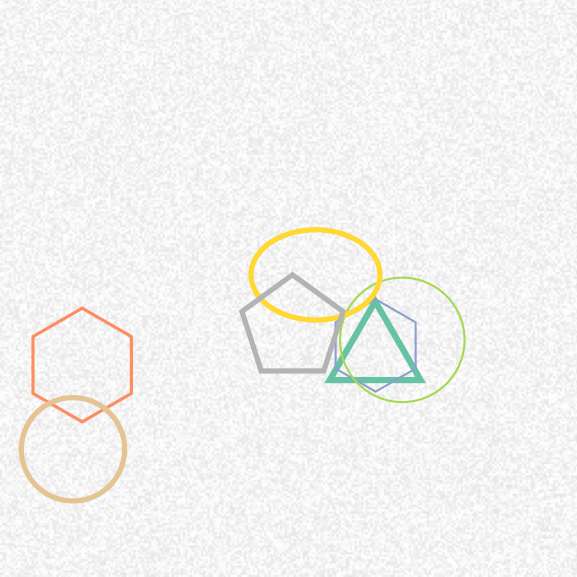[{"shape": "triangle", "thickness": 3, "radius": 0.45, "center": [0.65, 0.386]}, {"shape": "hexagon", "thickness": 1.5, "radius": 0.49, "center": [0.142, 0.367]}, {"shape": "hexagon", "thickness": 1, "radius": 0.4, "center": [0.65, 0.401]}, {"shape": "circle", "thickness": 1, "radius": 0.54, "center": [0.697, 0.411]}, {"shape": "oval", "thickness": 2.5, "radius": 0.56, "center": [0.546, 0.523]}, {"shape": "circle", "thickness": 2.5, "radius": 0.45, "center": [0.126, 0.221]}, {"shape": "pentagon", "thickness": 2.5, "radius": 0.46, "center": [0.506, 0.431]}]